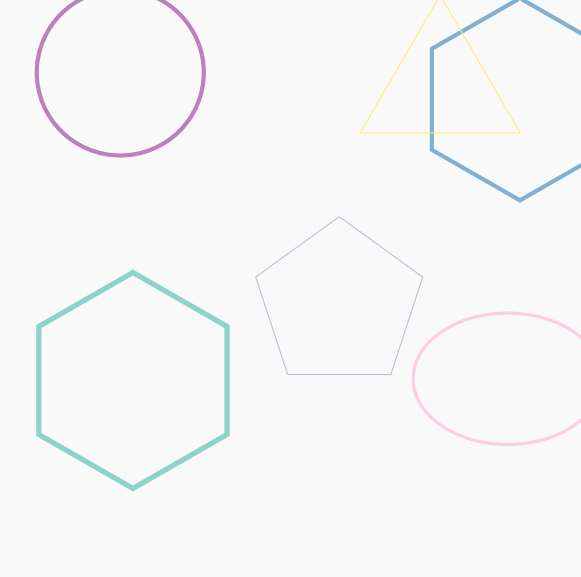[{"shape": "hexagon", "thickness": 2.5, "radius": 0.93, "center": [0.229, 0.34]}, {"shape": "pentagon", "thickness": 0.5, "radius": 0.76, "center": [0.584, 0.473]}, {"shape": "hexagon", "thickness": 2, "radius": 0.87, "center": [0.895, 0.827]}, {"shape": "oval", "thickness": 1.5, "radius": 0.81, "center": [0.873, 0.343]}, {"shape": "circle", "thickness": 2, "radius": 0.72, "center": [0.207, 0.874]}, {"shape": "triangle", "thickness": 0.5, "radius": 0.79, "center": [0.757, 0.848]}]